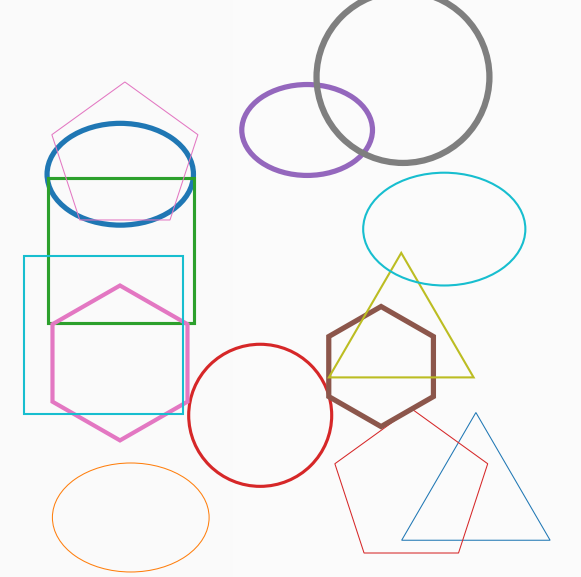[{"shape": "oval", "thickness": 2.5, "radius": 0.63, "center": [0.207, 0.697]}, {"shape": "triangle", "thickness": 0.5, "radius": 0.74, "center": [0.819, 0.137]}, {"shape": "oval", "thickness": 0.5, "radius": 0.67, "center": [0.225, 0.103]}, {"shape": "square", "thickness": 1.5, "radius": 0.63, "center": [0.208, 0.565]}, {"shape": "circle", "thickness": 1.5, "radius": 0.62, "center": [0.448, 0.28]}, {"shape": "pentagon", "thickness": 0.5, "radius": 0.69, "center": [0.708, 0.153]}, {"shape": "oval", "thickness": 2.5, "radius": 0.56, "center": [0.528, 0.774]}, {"shape": "hexagon", "thickness": 2.5, "radius": 0.52, "center": [0.656, 0.364]}, {"shape": "pentagon", "thickness": 0.5, "radius": 0.66, "center": [0.215, 0.725]}, {"shape": "hexagon", "thickness": 2, "radius": 0.67, "center": [0.206, 0.371]}, {"shape": "circle", "thickness": 3, "radius": 0.74, "center": [0.693, 0.866]}, {"shape": "triangle", "thickness": 1, "radius": 0.72, "center": [0.69, 0.417]}, {"shape": "oval", "thickness": 1, "radius": 0.7, "center": [0.764, 0.602]}, {"shape": "square", "thickness": 1, "radius": 0.68, "center": [0.177, 0.419]}]